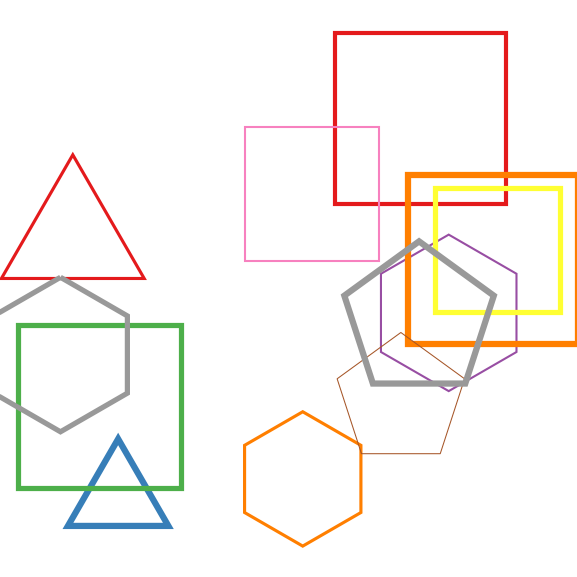[{"shape": "triangle", "thickness": 1.5, "radius": 0.71, "center": [0.126, 0.588]}, {"shape": "square", "thickness": 2, "radius": 0.74, "center": [0.728, 0.794]}, {"shape": "triangle", "thickness": 3, "radius": 0.5, "center": [0.205, 0.139]}, {"shape": "square", "thickness": 2.5, "radius": 0.71, "center": [0.172, 0.296]}, {"shape": "hexagon", "thickness": 1, "radius": 0.68, "center": [0.777, 0.457]}, {"shape": "hexagon", "thickness": 1.5, "radius": 0.58, "center": [0.524, 0.17]}, {"shape": "square", "thickness": 3, "radius": 0.73, "center": [0.854, 0.55]}, {"shape": "square", "thickness": 2.5, "radius": 0.54, "center": [0.861, 0.566]}, {"shape": "pentagon", "thickness": 0.5, "radius": 0.58, "center": [0.694, 0.307]}, {"shape": "square", "thickness": 1, "radius": 0.58, "center": [0.54, 0.663]}, {"shape": "pentagon", "thickness": 3, "radius": 0.68, "center": [0.726, 0.445]}, {"shape": "hexagon", "thickness": 2.5, "radius": 0.67, "center": [0.105, 0.385]}]